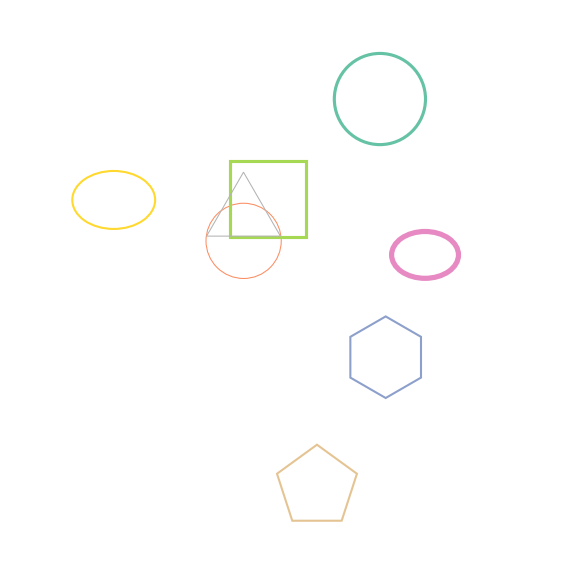[{"shape": "circle", "thickness": 1.5, "radius": 0.39, "center": [0.658, 0.828]}, {"shape": "circle", "thickness": 0.5, "radius": 0.33, "center": [0.422, 0.582]}, {"shape": "hexagon", "thickness": 1, "radius": 0.35, "center": [0.668, 0.381]}, {"shape": "oval", "thickness": 2.5, "radius": 0.29, "center": [0.736, 0.558]}, {"shape": "square", "thickness": 1.5, "radius": 0.33, "center": [0.464, 0.655]}, {"shape": "oval", "thickness": 1, "radius": 0.36, "center": [0.197, 0.653]}, {"shape": "pentagon", "thickness": 1, "radius": 0.36, "center": [0.549, 0.156]}, {"shape": "triangle", "thickness": 0.5, "radius": 0.37, "center": [0.422, 0.627]}]